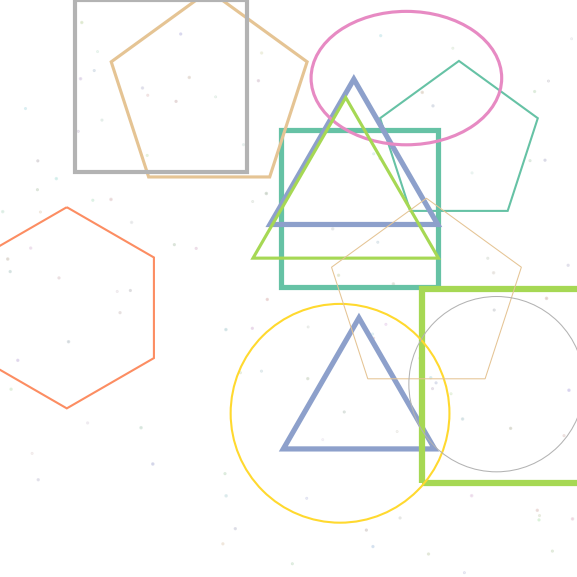[{"shape": "pentagon", "thickness": 1, "radius": 0.72, "center": [0.795, 0.75]}, {"shape": "square", "thickness": 2.5, "radius": 0.68, "center": [0.623, 0.638]}, {"shape": "hexagon", "thickness": 1, "radius": 0.87, "center": [0.116, 0.466]}, {"shape": "triangle", "thickness": 2.5, "radius": 0.76, "center": [0.622, 0.297]}, {"shape": "triangle", "thickness": 2.5, "radius": 0.84, "center": [0.613, 0.694]}, {"shape": "oval", "thickness": 1.5, "radius": 0.83, "center": [0.704, 0.864]}, {"shape": "square", "thickness": 3, "radius": 0.84, "center": [0.898, 0.331]}, {"shape": "triangle", "thickness": 1.5, "radius": 0.93, "center": [0.599, 0.645]}, {"shape": "circle", "thickness": 1, "radius": 0.95, "center": [0.589, 0.283]}, {"shape": "pentagon", "thickness": 0.5, "radius": 0.86, "center": [0.738, 0.483]}, {"shape": "pentagon", "thickness": 1.5, "radius": 0.89, "center": [0.362, 0.837]}, {"shape": "square", "thickness": 2, "radius": 0.75, "center": [0.279, 0.85]}, {"shape": "circle", "thickness": 0.5, "radius": 0.76, "center": [0.86, 0.334]}]